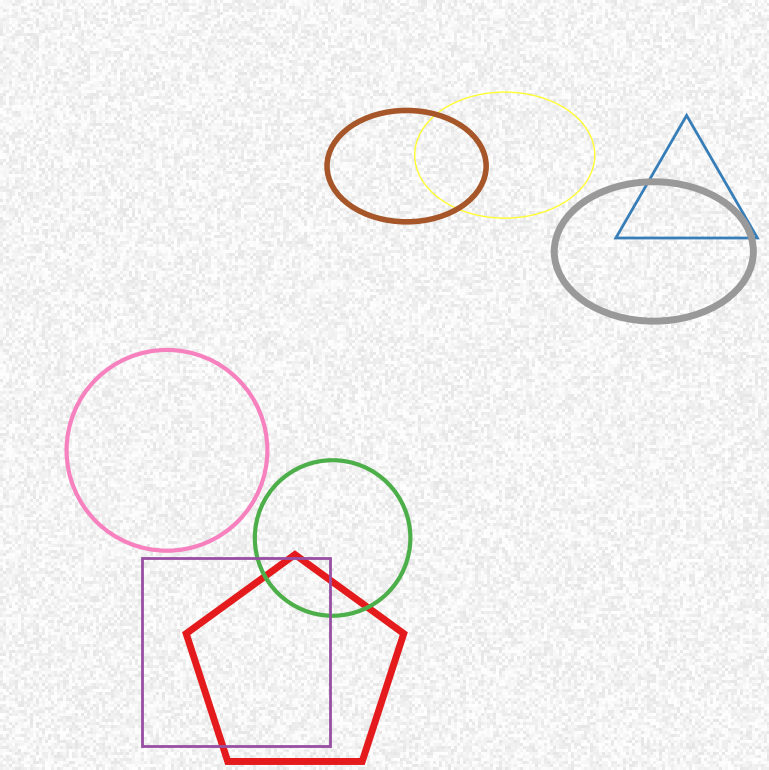[{"shape": "pentagon", "thickness": 2.5, "radius": 0.74, "center": [0.383, 0.131]}, {"shape": "triangle", "thickness": 1, "radius": 0.53, "center": [0.892, 0.744]}, {"shape": "circle", "thickness": 1.5, "radius": 0.51, "center": [0.432, 0.301]}, {"shape": "square", "thickness": 1, "radius": 0.61, "center": [0.307, 0.153]}, {"shape": "oval", "thickness": 0.5, "radius": 0.58, "center": [0.655, 0.799]}, {"shape": "oval", "thickness": 2, "radius": 0.52, "center": [0.528, 0.784]}, {"shape": "circle", "thickness": 1.5, "radius": 0.65, "center": [0.217, 0.415]}, {"shape": "oval", "thickness": 2.5, "radius": 0.65, "center": [0.849, 0.673]}]